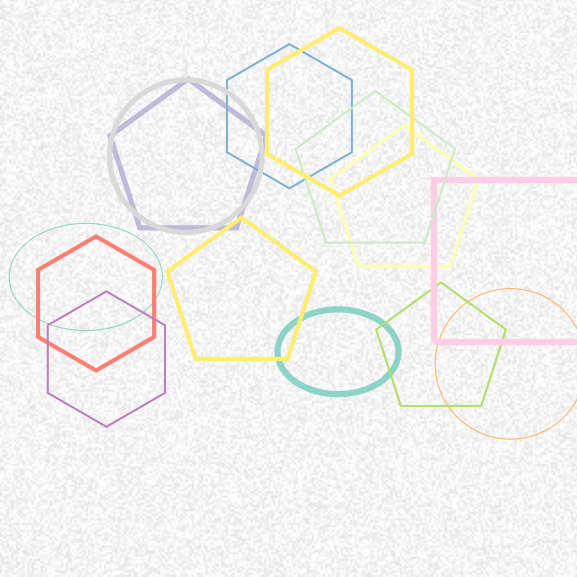[{"shape": "oval", "thickness": 0.5, "radius": 0.66, "center": [0.149, 0.519]}, {"shape": "oval", "thickness": 3, "radius": 0.52, "center": [0.585, 0.39]}, {"shape": "pentagon", "thickness": 1.5, "radius": 0.67, "center": [0.7, 0.647]}, {"shape": "pentagon", "thickness": 2.5, "radius": 0.71, "center": [0.326, 0.72]}, {"shape": "hexagon", "thickness": 2, "radius": 0.58, "center": [0.166, 0.474]}, {"shape": "hexagon", "thickness": 1, "radius": 0.62, "center": [0.501, 0.798]}, {"shape": "circle", "thickness": 0.5, "radius": 0.65, "center": [0.884, 0.369]}, {"shape": "pentagon", "thickness": 1, "radius": 0.59, "center": [0.764, 0.392]}, {"shape": "square", "thickness": 3, "radius": 0.7, "center": [0.891, 0.547]}, {"shape": "circle", "thickness": 2.5, "radius": 0.66, "center": [0.322, 0.729]}, {"shape": "hexagon", "thickness": 1, "radius": 0.59, "center": [0.184, 0.377]}, {"shape": "pentagon", "thickness": 1, "radius": 0.73, "center": [0.65, 0.696]}, {"shape": "hexagon", "thickness": 2, "radius": 0.73, "center": [0.588, 0.805]}, {"shape": "pentagon", "thickness": 2, "radius": 0.68, "center": [0.418, 0.487]}]